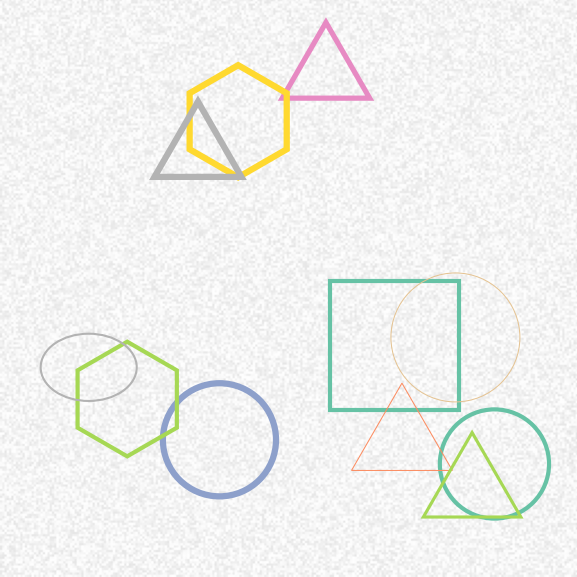[{"shape": "square", "thickness": 2, "radius": 0.56, "center": [0.684, 0.401]}, {"shape": "circle", "thickness": 2, "radius": 0.47, "center": [0.856, 0.196]}, {"shape": "triangle", "thickness": 0.5, "radius": 0.5, "center": [0.696, 0.235]}, {"shape": "circle", "thickness": 3, "radius": 0.49, "center": [0.38, 0.238]}, {"shape": "triangle", "thickness": 2.5, "radius": 0.44, "center": [0.564, 0.873]}, {"shape": "triangle", "thickness": 1.5, "radius": 0.49, "center": [0.818, 0.153]}, {"shape": "hexagon", "thickness": 2, "radius": 0.5, "center": [0.22, 0.308]}, {"shape": "hexagon", "thickness": 3, "radius": 0.49, "center": [0.412, 0.789]}, {"shape": "circle", "thickness": 0.5, "radius": 0.56, "center": [0.789, 0.415]}, {"shape": "oval", "thickness": 1, "radius": 0.42, "center": [0.154, 0.363]}, {"shape": "triangle", "thickness": 3, "radius": 0.43, "center": [0.343, 0.736]}]